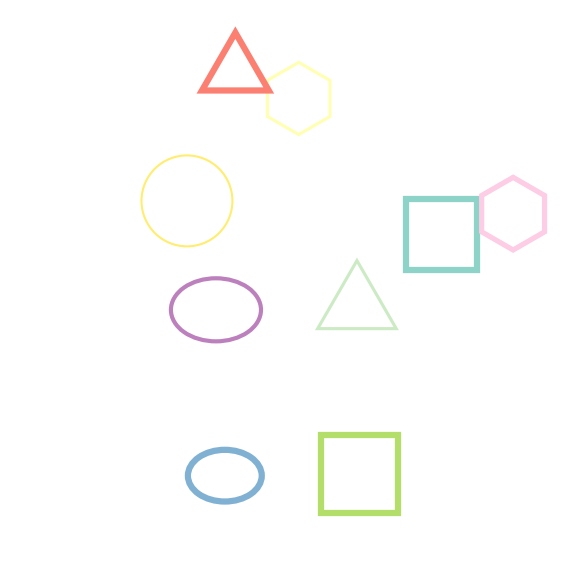[{"shape": "square", "thickness": 3, "radius": 0.31, "center": [0.765, 0.593]}, {"shape": "hexagon", "thickness": 1.5, "radius": 0.31, "center": [0.517, 0.829]}, {"shape": "triangle", "thickness": 3, "radius": 0.33, "center": [0.408, 0.876]}, {"shape": "oval", "thickness": 3, "radius": 0.32, "center": [0.389, 0.175]}, {"shape": "square", "thickness": 3, "radius": 0.34, "center": [0.623, 0.178]}, {"shape": "hexagon", "thickness": 2.5, "radius": 0.31, "center": [0.889, 0.629]}, {"shape": "oval", "thickness": 2, "radius": 0.39, "center": [0.374, 0.463]}, {"shape": "triangle", "thickness": 1.5, "radius": 0.39, "center": [0.618, 0.469]}, {"shape": "circle", "thickness": 1, "radius": 0.39, "center": [0.324, 0.651]}]